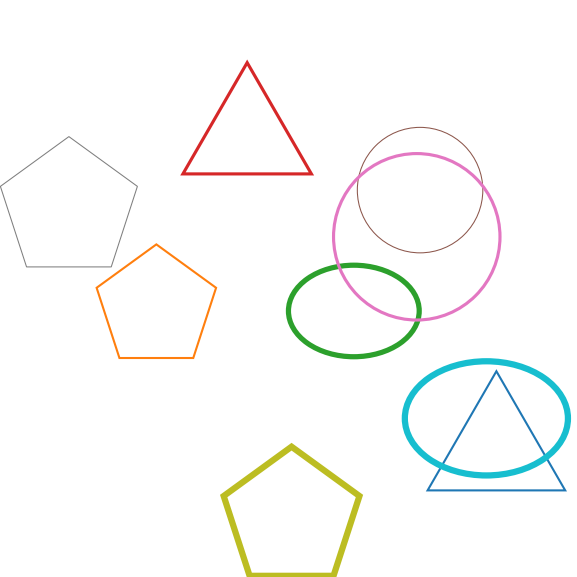[{"shape": "triangle", "thickness": 1, "radius": 0.69, "center": [0.86, 0.219]}, {"shape": "pentagon", "thickness": 1, "radius": 0.54, "center": [0.271, 0.467]}, {"shape": "oval", "thickness": 2.5, "radius": 0.57, "center": [0.613, 0.461]}, {"shape": "triangle", "thickness": 1.5, "radius": 0.64, "center": [0.428, 0.762]}, {"shape": "circle", "thickness": 0.5, "radius": 0.54, "center": [0.727, 0.67]}, {"shape": "circle", "thickness": 1.5, "radius": 0.72, "center": [0.722, 0.589]}, {"shape": "pentagon", "thickness": 0.5, "radius": 0.62, "center": [0.119, 0.638]}, {"shape": "pentagon", "thickness": 3, "radius": 0.62, "center": [0.505, 0.102]}, {"shape": "oval", "thickness": 3, "radius": 0.71, "center": [0.842, 0.275]}]